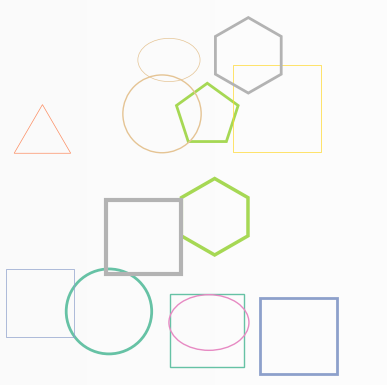[{"shape": "square", "thickness": 1, "radius": 0.48, "center": [0.534, 0.141]}, {"shape": "circle", "thickness": 2, "radius": 0.55, "center": [0.281, 0.191]}, {"shape": "triangle", "thickness": 0.5, "radius": 0.42, "center": [0.11, 0.644]}, {"shape": "square", "thickness": 2, "radius": 0.5, "center": [0.77, 0.127]}, {"shape": "square", "thickness": 0.5, "radius": 0.44, "center": [0.103, 0.214]}, {"shape": "oval", "thickness": 1, "radius": 0.52, "center": [0.539, 0.162]}, {"shape": "pentagon", "thickness": 2, "radius": 0.42, "center": [0.535, 0.7]}, {"shape": "hexagon", "thickness": 2.5, "radius": 0.5, "center": [0.554, 0.437]}, {"shape": "square", "thickness": 0.5, "radius": 0.57, "center": [0.716, 0.719]}, {"shape": "oval", "thickness": 0.5, "radius": 0.4, "center": [0.436, 0.844]}, {"shape": "circle", "thickness": 1, "radius": 0.51, "center": [0.418, 0.704]}, {"shape": "hexagon", "thickness": 2, "radius": 0.49, "center": [0.641, 0.856]}, {"shape": "square", "thickness": 3, "radius": 0.48, "center": [0.371, 0.385]}]